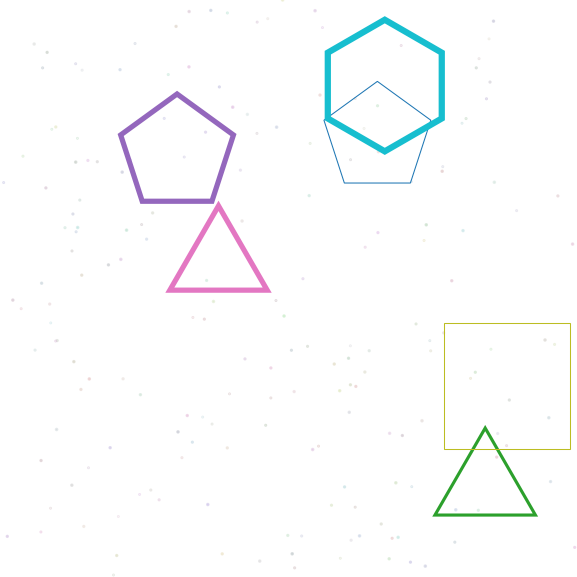[{"shape": "pentagon", "thickness": 0.5, "radius": 0.49, "center": [0.653, 0.761]}, {"shape": "triangle", "thickness": 1.5, "radius": 0.5, "center": [0.84, 0.157]}, {"shape": "pentagon", "thickness": 2.5, "radius": 0.51, "center": [0.307, 0.734]}, {"shape": "triangle", "thickness": 2.5, "radius": 0.49, "center": [0.378, 0.545]}, {"shape": "square", "thickness": 0.5, "radius": 0.55, "center": [0.877, 0.331]}, {"shape": "hexagon", "thickness": 3, "radius": 0.57, "center": [0.666, 0.851]}]